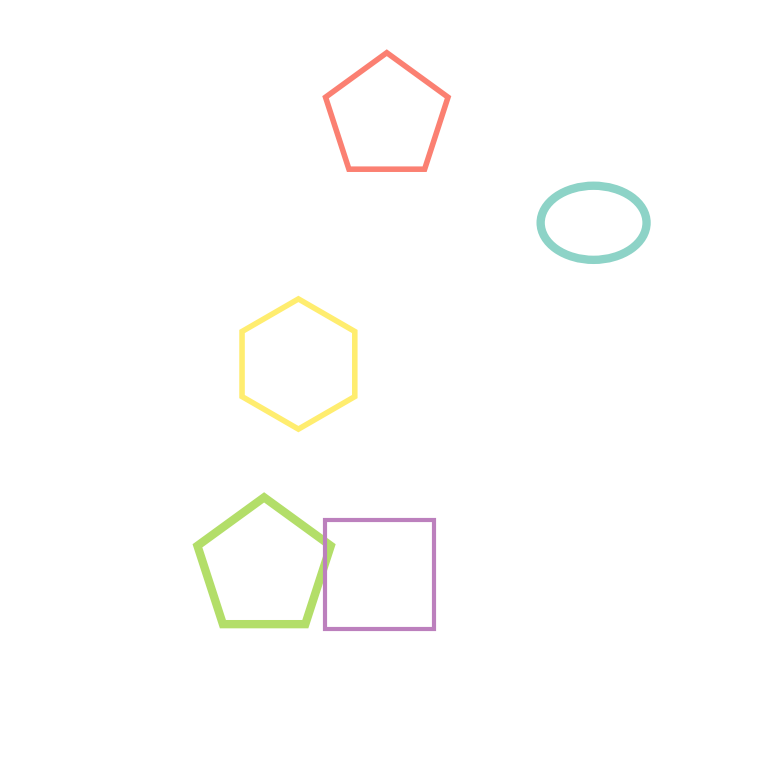[{"shape": "oval", "thickness": 3, "radius": 0.34, "center": [0.771, 0.711]}, {"shape": "pentagon", "thickness": 2, "radius": 0.42, "center": [0.502, 0.848]}, {"shape": "pentagon", "thickness": 3, "radius": 0.46, "center": [0.343, 0.263]}, {"shape": "square", "thickness": 1.5, "radius": 0.35, "center": [0.492, 0.254]}, {"shape": "hexagon", "thickness": 2, "radius": 0.42, "center": [0.388, 0.527]}]